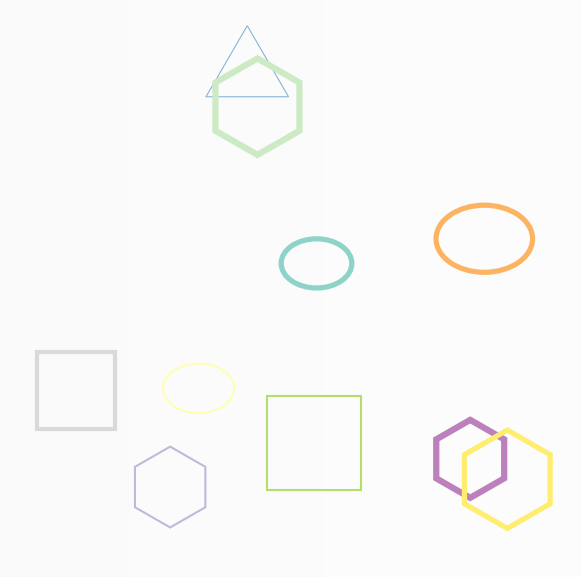[{"shape": "oval", "thickness": 2.5, "radius": 0.3, "center": [0.545, 0.543]}, {"shape": "oval", "thickness": 1, "radius": 0.31, "center": [0.342, 0.327]}, {"shape": "hexagon", "thickness": 1, "radius": 0.35, "center": [0.293, 0.156]}, {"shape": "triangle", "thickness": 0.5, "radius": 0.41, "center": [0.425, 0.873]}, {"shape": "oval", "thickness": 2.5, "radius": 0.42, "center": [0.833, 0.586]}, {"shape": "square", "thickness": 1, "radius": 0.41, "center": [0.54, 0.233]}, {"shape": "square", "thickness": 2, "radius": 0.33, "center": [0.131, 0.323]}, {"shape": "hexagon", "thickness": 3, "radius": 0.34, "center": [0.809, 0.205]}, {"shape": "hexagon", "thickness": 3, "radius": 0.42, "center": [0.443, 0.814]}, {"shape": "hexagon", "thickness": 2.5, "radius": 0.43, "center": [0.873, 0.169]}]